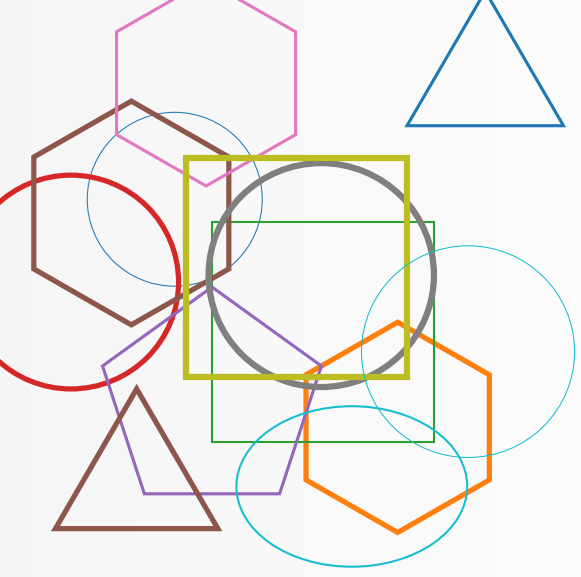[{"shape": "circle", "thickness": 0.5, "radius": 0.75, "center": [0.301, 0.654]}, {"shape": "triangle", "thickness": 1.5, "radius": 0.78, "center": [0.835, 0.859]}, {"shape": "hexagon", "thickness": 2.5, "radius": 0.91, "center": [0.684, 0.259]}, {"shape": "square", "thickness": 1, "radius": 0.96, "center": [0.556, 0.424]}, {"shape": "circle", "thickness": 2.5, "radius": 0.93, "center": [0.122, 0.511]}, {"shape": "pentagon", "thickness": 1.5, "radius": 0.99, "center": [0.365, 0.304]}, {"shape": "triangle", "thickness": 2.5, "radius": 0.81, "center": [0.235, 0.164]}, {"shape": "hexagon", "thickness": 2.5, "radius": 0.97, "center": [0.226, 0.63]}, {"shape": "hexagon", "thickness": 1.5, "radius": 0.89, "center": [0.355, 0.855]}, {"shape": "circle", "thickness": 3, "radius": 0.97, "center": [0.553, 0.523]}, {"shape": "square", "thickness": 3, "radius": 0.95, "center": [0.51, 0.536]}, {"shape": "oval", "thickness": 1, "radius": 0.99, "center": [0.605, 0.157]}, {"shape": "circle", "thickness": 0.5, "radius": 0.92, "center": [0.805, 0.39]}]